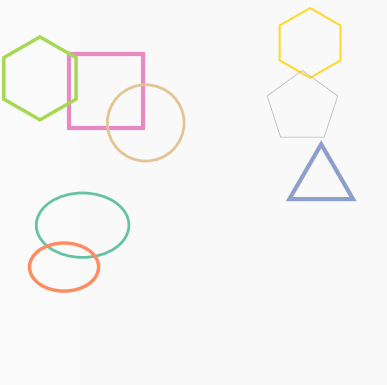[{"shape": "oval", "thickness": 2, "radius": 0.6, "center": [0.213, 0.415]}, {"shape": "oval", "thickness": 2.5, "radius": 0.45, "center": [0.165, 0.306]}, {"shape": "triangle", "thickness": 3, "radius": 0.47, "center": [0.829, 0.53]}, {"shape": "square", "thickness": 3, "radius": 0.48, "center": [0.274, 0.763]}, {"shape": "hexagon", "thickness": 2.5, "radius": 0.54, "center": [0.103, 0.796]}, {"shape": "hexagon", "thickness": 1.5, "radius": 0.45, "center": [0.8, 0.888]}, {"shape": "circle", "thickness": 2, "radius": 0.5, "center": [0.376, 0.681]}, {"shape": "pentagon", "thickness": 0.5, "radius": 0.48, "center": [0.78, 0.721]}]